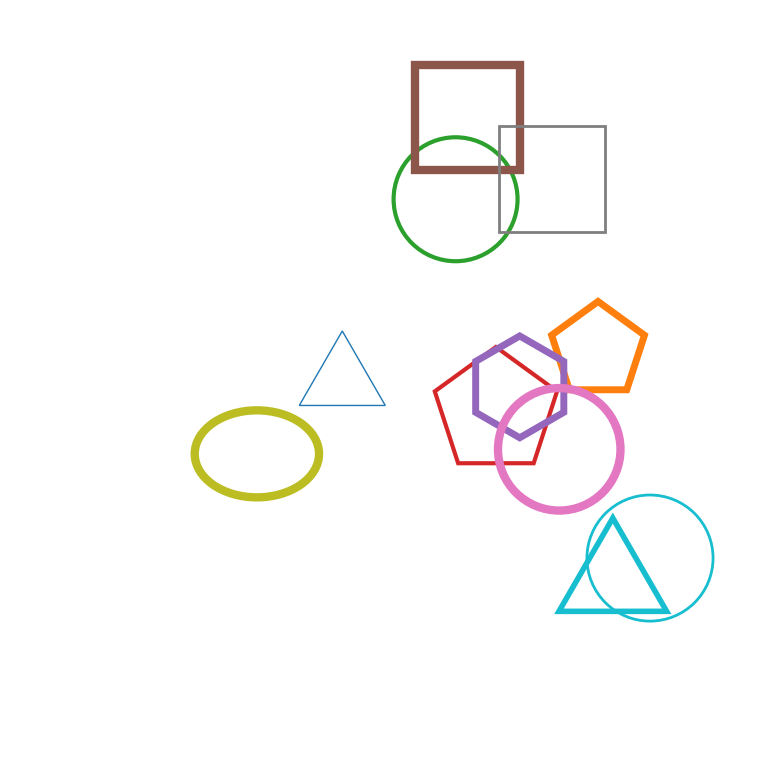[{"shape": "triangle", "thickness": 0.5, "radius": 0.32, "center": [0.445, 0.506]}, {"shape": "pentagon", "thickness": 2.5, "radius": 0.32, "center": [0.777, 0.545]}, {"shape": "circle", "thickness": 1.5, "radius": 0.4, "center": [0.592, 0.741]}, {"shape": "pentagon", "thickness": 1.5, "radius": 0.42, "center": [0.644, 0.466]}, {"shape": "hexagon", "thickness": 2.5, "radius": 0.33, "center": [0.675, 0.498]}, {"shape": "square", "thickness": 3, "radius": 0.34, "center": [0.607, 0.847]}, {"shape": "circle", "thickness": 3, "radius": 0.4, "center": [0.726, 0.416]}, {"shape": "square", "thickness": 1, "radius": 0.34, "center": [0.717, 0.767]}, {"shape": "oval", "thickness": 3, "radius": 0.4, "center": [0.334, 0.411]}, {"shape": "circle", "thickness": 1, "radius": 0.41, "center": [0.844, 0.275]}, {"shape": "triangle", "thickness": 2, "radius": 0.4, "center": [0.796, 0.246]}]